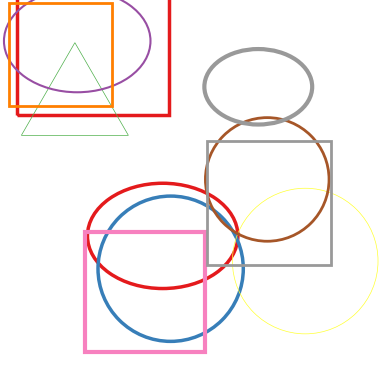[{"shape": "square", "thickness": 2.5, "radius": 0.99, "center": [0.241, 0.899]}, {"shape": "oval", "thickness": 2.5, "radius": 0.98, "center": [0.423, 0.387]}, {"shape": "circle", "thickness": 2.5, "radius": 0.94, "center": [0.443, 0.302]}, {"shape": "triangle", "thickness": 0.5, "radius": 0.8, "center": [0.194, 0.729]}, {"shape": "oval", "thickness": 1.5, "radius": 0.95, "center": [0.201, 0.894]}, {"shape": "square", "thickness": 2, "radius": 0.67, "center": [0.157, 0.858]}, {"shape": "circle", "thickness": 0.5, "radius": 0.95, "center": [0.793, 0.322]}, {"shape": "circle", "thickness": 2, "radius": 0.8, "center": [0.694, 0.534]}, {"shape": "square", "thickness": 3, "radius": 0.78, "center": [0.377, 0.242]}, {"shape": "square", "thickness": 2, "radius": 0.81, "center": [0.698, 0.472]}, {"shape": "oval", "thickness": 3, "radius": 0.7, "center": [0.671, 0.775]}]